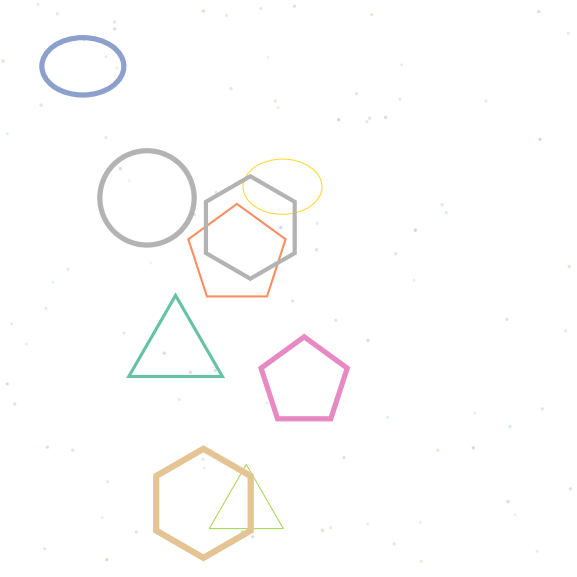[{"shape": "triangle", "thickness": 1.5, "radius": 0.47, "center": [0.304, 0.394]}, {"shape": "pentagon", "thickness": 1, "radius": 0.44, "center": [0.41, 0.557]}, {"shape": "oval", "thickness": 2.5, "radius": 0.35, "center": [0.143, 0.884]}, {"shape": "pentagon", "thickness": 2.5, "radius": 0.39, "center": [0.527, 0.337]}, {"shape": "triangle", "thickness": 0.5, "radius": 0.37, "center": [0.426, 0.121]}, {"shape": "oval", "thickness": 0.5, "radius": 0.34, "center": [0.489, 0.676]}, {"shape": "hexagon", "thickness": 3, "radius": 0.47, "center": [0.352, 0.128]}, {"shape": "circle", "thickness": 2.5, "radius": 0.41, "center": [0.255, 0.656]}, {"shape": "hexagon", "thickness": 2, "radius": 0.44, "center": [0.433, 0.605]}]